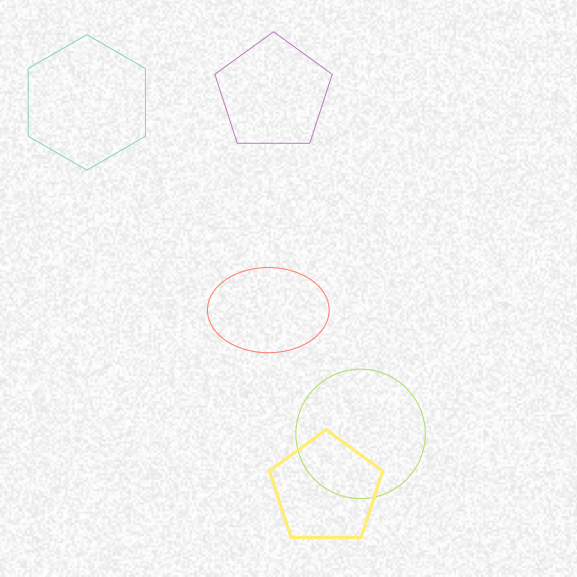[{"shape": "hexagon", "thickness": 0.5, "radius": 0.59, "center": [0.15, 0.822]}, {"shape": "oval", "thickness": 0.5, "radius": 0.53, "center": [0.465, 0.462]}, {"shape": "circle", "thickness": 0.5, "radius": 0.56, "center": [0.624, 0.248]}, {"shape": "pentagon", "thickness": 0.5, "radius": 0.53, "center": [0.474, 0.837]}, {"shape": "pentagon", "thickness": 1.5, "radius": 0.52, "center": [0.565, 0.152]}]